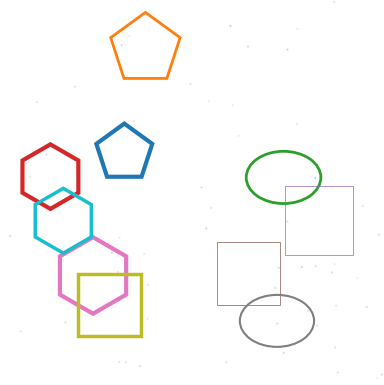[{"shape": "pentagon", "thickness": 3, "radius": 0.38, "center": [0.323, 0.603]}, {"shape": "pentagon", "thickness": 2, "radius": 0.47, "center": [0.378, 0.873]}, {"shape": "oval", "thickness": 2, "radius": 0.48, "center": [0.736, 0.539]}, {"shape": "hexagon", "thickness": 3, "radius": 0.42, "center": [0.131, 0.541]}, {"shape": "square", "thickness": 0.5, "radius": 0.45, "center": [0.829, 0.427]}, {"shape": "square", "thickness": 0.5, "radius": 0.41, "center": [0.646, 0.29]}, {"shape": "hexagon", "thickness": 3, "radius": 0.5, "center": [0.242, 0.285]}, {"shape": "oval", "thickness": 1.5, "radius": 0.48, "center": [0.719, 0.167]}, {"shape": "square", "thickness": 2.5, "radius": 0.41, "center": [0.284, 0.208]}, {"shape": "hexagon", "thickness": 2.5, "radius": 0.42, "center": [0.164, 0.427]}]